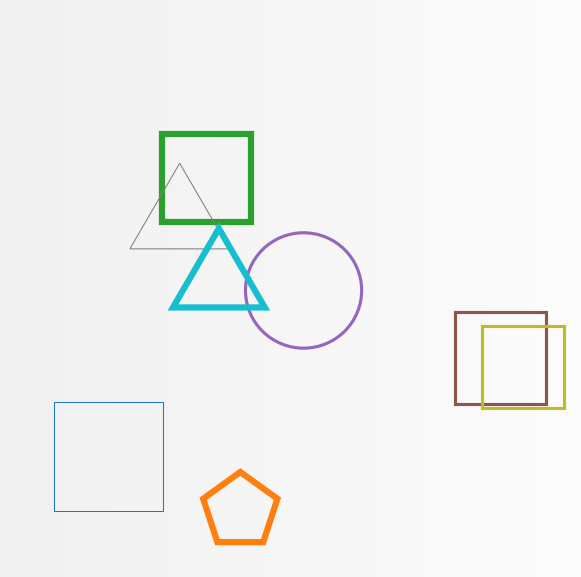[{"shape": "square", "thickness": 0.5, "radius": 0.47, "center": [0.187, 0.208]}, {"shape": "pentagon", "thickness": 3, "radius": 0.34, "center": [0.413, 0.115]}, {"shape": "square", "thickness": 3, "radius": 0.38, "center": [0.355, 0.691]}, {"shape": "circle", "thickness": 1.5, "radius": 0.5, "center": [0.522, 0.496]}, {"shape": "square", "thickness": 1.5, "radius": 0.39, "center": [0.861, 0.379]}, {"shape": "triangle", "thickness": 0.5, "radius": 0.49, "center": [0.309, 0.618]}, {"shape": "square", "thickness": 1.5, "radius": 0.35, "center": [0.899, 0.363]}, {"shape": "triangle", "thickness": 3, "radius": 0.46, "center": [0.377, 0.512]}]